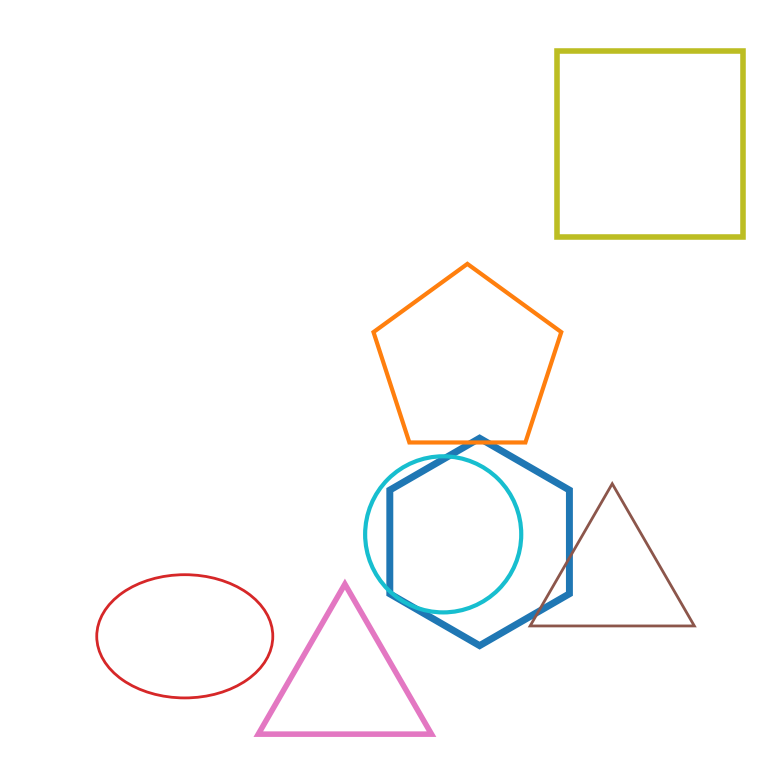[{"shape": "hexagon", "thickness": 2.5, "radius": 0.67, "center": [0.623, 0.296]}, {"shape": "pentagon", "thickness": 1.5, "radius": 0.64, "center": [0.607, 0.529]}, {"shape": "oval", "thickness": 1, "radius": 0.57, "center": [0.24, 0.174]}, {"shape": "triangle", "thickness": 1, "radius": 0.62, "center": [0.795, 0.249]}, {"shape": "triangle", "thickness": 2, "radius": 0.65, "center": [0.448, 0.112]}, {"shape": "square", "thickness": 2, "radius": 0.6, "center": [0.845, 0.813]}, {"shape": "circle", "thickness": 1.5, "radius": 0.51, "center": [0.576, 0.306]}]